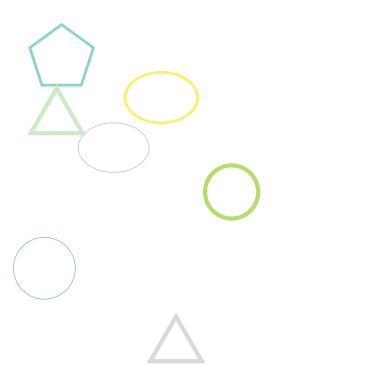[{"shape": "pentagon", "thickness": 2, "radius": 0.43, "center": [0.16, 0.849]}, {"shape": "oval", "thickness": 0.5, "radius": 0.46, "center": [0.295, 0.617]}, {"shape": "circle", "thickness": 0.5, "radius": 0.4, "center": [0.115, 0.303]}, {"shape": "circle", "thickness": 3, "radius": 0.35, "center": [0.602, 0.501]}, {"shape": "triangle", "thickness": 3, "radius": 0.39, "center": [0.457, 0.1]}, {"shape": "triangle", "thickness": 3, "radius": 0.39, "center": [0.147, 0.693]}, {"shape": "oval", "thickness": 2, "radius": 0.47, "center": [0.419, 0.747]}]